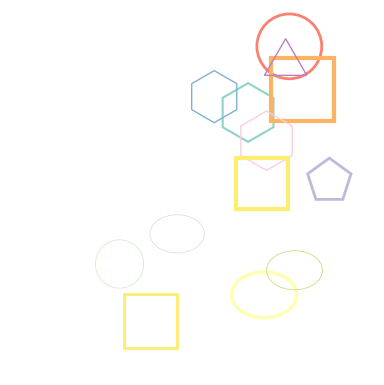[{"shape": "hexagon", "thickness": 1.5, "radius": 0.38, "center": [0.644, 0.708]}, {"shape": "oval", "thickness": 2.5, "radius": 0.42, "center": [0.686, 0.234]}, {"shape": "pentagon", "thickness": 2, "radius": 0.3, "center": [0.855, 0.53]}, {"shape": "circle", "thickness": 2, "radius": 0.42, "center": [0.751, 0.88]}, {"shape": "hexagon", "thickness": 1, "radius": 0.34, "center": [0.556, 0.749]}, {"shape": "square", "thickness": 3, "radius": 0.41, "center": [0.786, 0.767]}, {"shape": "oval", "thickness": 0.5, "radius": 0.36, "center": [0.765, 0.298]}, {"shape": "hexagon", "thickness": 1, "radius": 0.39, "center": [0.692, 0.634]}, {"shape": "oval", "thickness": 0.5, "radius": 0.35, "center": [0.46, 0.393]}, {"shape": "triangle", "thickness": 1, "radius": 0.32, "center": [0.742, 0.836]}, {"shape": "circle", "thickness": 0.5, "radius": 0.31, "center": [0.311, 0.314]}, {"shape": "square", "thickness": 3, "radius": 0.33, "center": [0.681, 0.523]}, {"shape": "square", "thickness": 2, "radius": 0.35, "center": [0.39, 0.166]}]